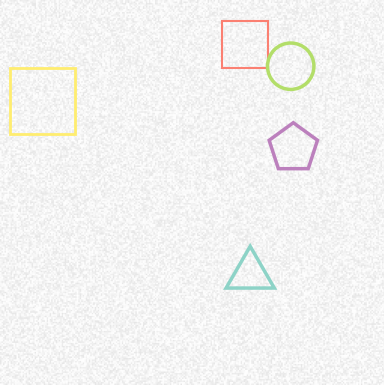[{"shape": "triangle", "thickness": 2.5, "radius": 0.36, "center": [0.65, 0.288]}, {"shape": "square", "thickness": 1.5, "radius": 0.3, "center": [0.636, 0.884]}, {"shape": "circle", "thickness": 2.5, "radius": 0.3, "center": [0.755, 0.828]}, {"shape": "pentagon", "thickness": 2.5, "radius": 0.33, "center": [0.762, 0.615]}, {"shape": "square", "thickness": 2, "radius": 0.43, "center": [0.11, 0.738]}]